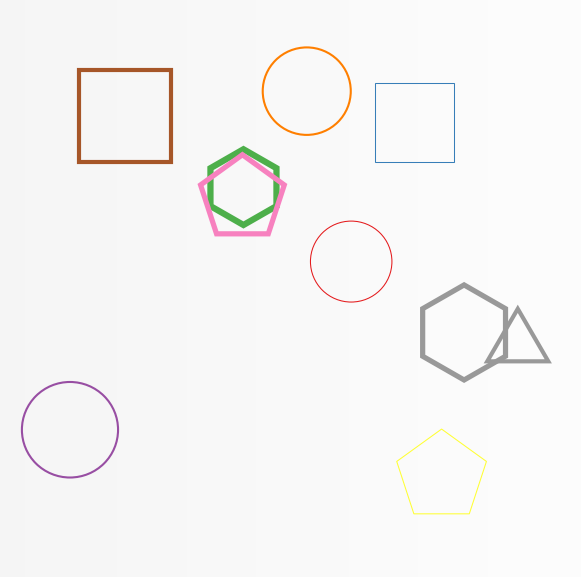[{"shape": "circle", "thickness": 0.5, "radius": 0.35, "center": [0.604, 0.546]}, {"shape": "square", "thickness": 0.5, "radius": 0.34, "center": [0.713, 0.787]}, {"shape": "hexagon", "thickness": 3, "radius": 0.33, "center": [0.419, 0.675]}, {"shape": "circle", "thickness": 1, "radius": 0.41, "center": [0.12, 0.255]}, {"shape": "circle", "thickness": 1, "radius": 0.38, "center": [0.528, 0.841]}, {"shape": "pentagon", "thickness": 0.5, "radius": 0.41, "center": [0.76, 0.175]}, {"shape": "square", "thickness": 2, "radius": 0.4, "center": [0.215, 0.798]}, {"shape": "pentagon", "thickness": 2.5, "radius": 0.38, "center": [0.417, 0.655]}, {"shape": "triangle", "thickness": 2, "radius": 0.3, "center": [0.891, 0.404]}, {"shape": "hexagon", "thickness": 2.5, "radius": 0.41, "center": [0.798, 0.423]}]